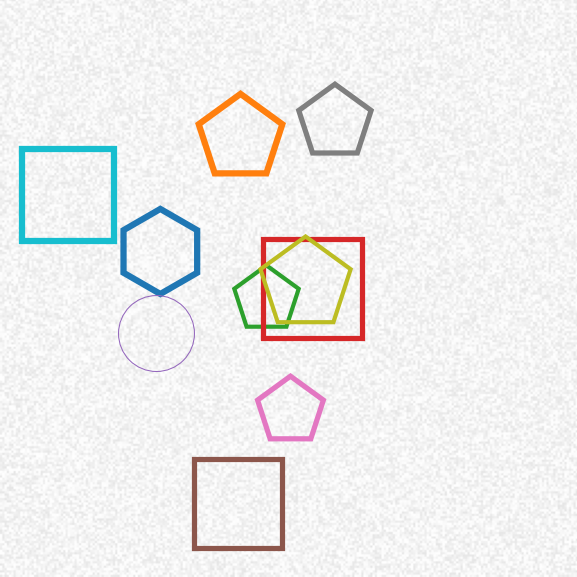[{"shape": "hexagon", "thickness": 3, "radius": 0.37, "center": [0.278, 0.564]}, {"shape": "pentagon", "thickness": 3, "radius": 0.38, "center": [0.417, 0.76]}, {"shape": "pentagon", "thickness": 2, "radius": 0.29, "center": [0.461, 0.481]}, {"shape": "square", "thickness": 2.5, "radius": 0.43, "center": [0.541, 0.5]}, {"shape": "circle", "thickness": 0.5, "radius": 0.33, "center": [0.271, 0.422]}, {"shape": "square", "thickness": 2.5, "radius": 0.38, "center": [0.412, 0.127]}, {"shape": "pentagon", "thickness": 2.5, "radius": 0.3, "center": [0.503, 0.288]}, {"shape": "pentagon", "thickness": 2.5, "radius": 0.33, "center": [0.58, 0.787]}, {"shape": "pentagon", "thickness": 2, "radius": 0.41, "center": [0.529, 0.508]}, {"shape": "square", "thickness": 3, "radius": 0.4, "center": [0.118, 0.661]}]